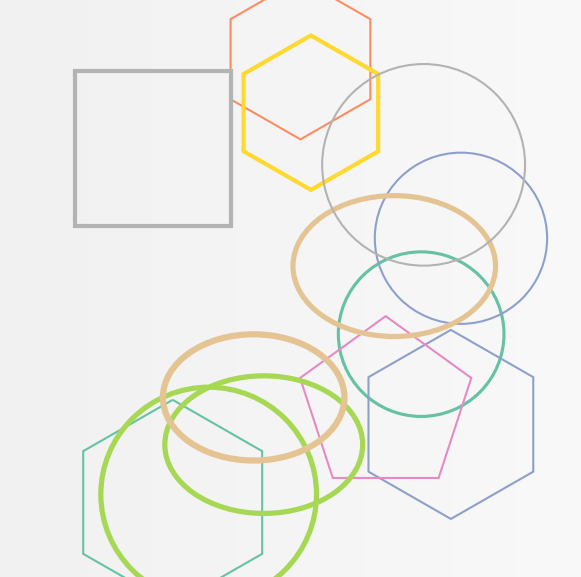[{"shape": "hexagon", "thickness": 1, "radius": 0.89, "center": [0.297, 0.129]}, {"shape": "circle", "thickness": 1.5, "radius": 0.71, "center": [0.725, 0.421]}, {"shape": "hexagon", "thickness": 1, "radius": 0.69, "center": [0.517, 0.897]}, {"shape": "hexagon", "thickness": 1, "radius": 0.82, "center": [0.776, 0.264]}, {"shape": "circle", "thickness": 1, "radius": 0.74, "center": [0.793, 0.587]}, {"shape": "pentagon", "thickness": 1, "radius": 0.77, "center": [0.664, 0.297]}, {"shape": "circle", "thickness": 2.5, "radius": 0.93, "center": [0.359, 0.143]}, {"shape": "oval", "thickness": 2.5, "radius": 0.85, "center": [0.454, 0.229]}, {"shape": "hexagon", "thickness": 2, "radius": 0.67, "center": [0.535, 0.804]}, {"shape": "oval", "thickness": 3, "radius": 0.78, "center": [0.436, 0.311]}, {"shape": "oval", "thickness": 2.5, "radius": 0.87, "center": [0.678, 0.538]}, {"shape": "circle", "thickness": 1, "radius": 0.87, "center": [0.729, 0.714]}, {"shape": "square", "thickness": 2, "radius": 0.67, "center": [0.262, 0.742]}]